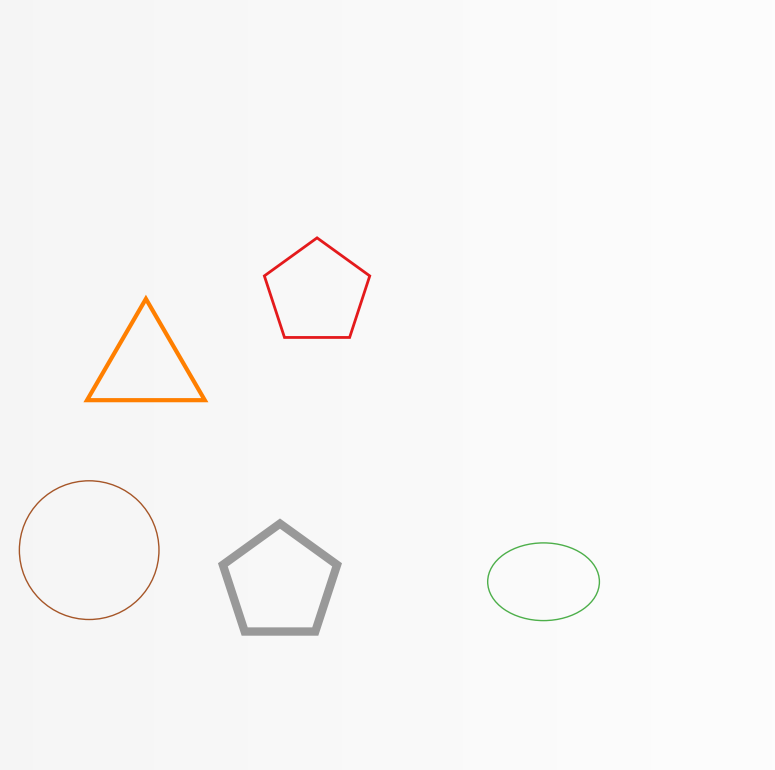[{"shape": "pentagon", "thickness": 1, "radius": 0.36, "center": [0.409, 0.62]}, {"shape": "oval", "thickness": 0.5, "radius": 0.36, "center": [0.701, 0.244]}, {"shape": "triangle", "thickness": 1.5, "radius": 0.44, "center": [0.188, 0.524]}, {"shape": "circle", "thickness": 0.5, "radius": 0.45, "center": [0.115, 0.286]}, {"shape": "pentagon", "thickness": 3, "radius": 0.39, "center": [0.361, 0.243]}]